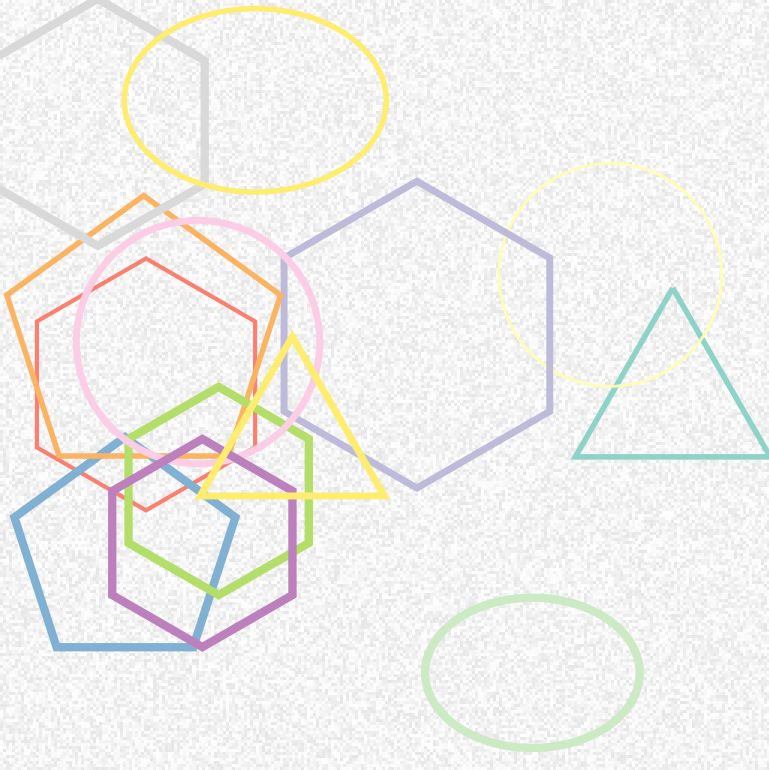[{"shape": "triangle", "thickness": 2, "radius": 0.73, "center": [0.874, 0.48]}, {"shape": "circle", "thickness": 1, "radius": 0.72, "center": [0.793, 0.643]}, {"shape": "hexagon", "thickness": 2.5, "radius": 1.0, "center": [0.541, 0.565]}, {"shape": "hexagon", "thickness": 1.5, "radius": 0.82, "center": [0.19, 0.501]}, {"shape": "pentagon", "thickness": 3, "radius": 0.75, "center": [0.162, 0.281]}, {"shape": "pentagon", "thickness": 2, "radius": 0.93, "center": [0.187, 0.559]}, {"shape": "hexagon", "thickness": 3, "radius": 0.68, "center": [0.284, 0.362]}, {"shape": "circle", "thickness": 2.5, "radius": 0.79, "center": [0.257, 0.556]}, {"shape": "hexagon", "thickness": 3, "radius": 0.8, "center": [0.127, 0.841]}, {"shape": "hexagon", "thickness": 3, "radius": 0.68, "center": [0.263, 0.295]}, {"shape": "oval", "thickness": 3, "radius": 0.7, "center": [0.691, 0.126]}, {"shape": "oval", "thickness": 2, "radius": 0.85, "center": [0.332, 0.87]}, {"shape": "triangle", "thickness": 2.5, "radius": 0.69, "center": [0.38, 0.425]}]